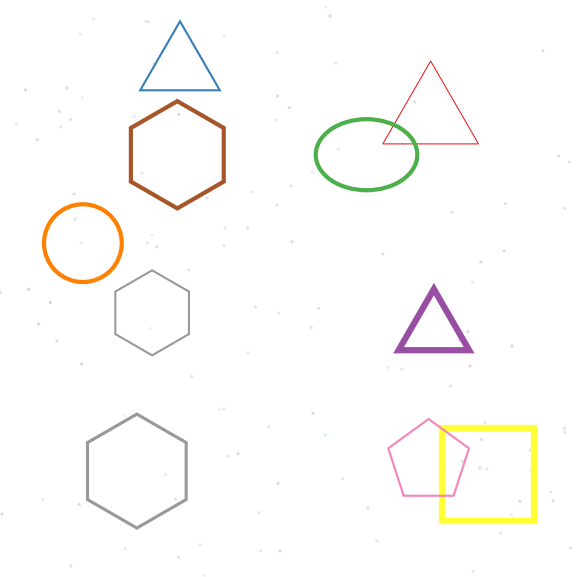[{"shape": "triangle", "thickness": 0.5, "radius": 0.48, "center": [0.746, 0.798]}, {"shape": "triangle", "thickness": 1, "radius": 0.4, "center": [0.312, 0.883]}, {"shape": "oval", "thickness": 2, "radius": 0.44, "center": [0.635, 0.731]}, {"shape": "triangle", "thickness": 3, "radius": 0.35, "center": [0.751, 0.428]}, {"shape": "circle", "thickness": 2, "radius": 0.34, "center": [0.144, 0.578]}, {"shape": "square", "thickness": 3, "radius": 0.4, "center": [0.845, 0.177]}, {"shape": "hexagon", "thickness": 2, "radius": 0.46, "center": [0.307, 0.731]}, {"shape": "pentagon", "thickness": 1, "radius": 0.37, "center": [0.742, 0.2]}, {"shape": "hexagon", "thickness": 1, "radius": 0.37, "center": [0.263, 0.457]}, {"shape": "hexagon", "thickness": 1.5, "radius": 0.49, "center": [0.237, 0.183]}]